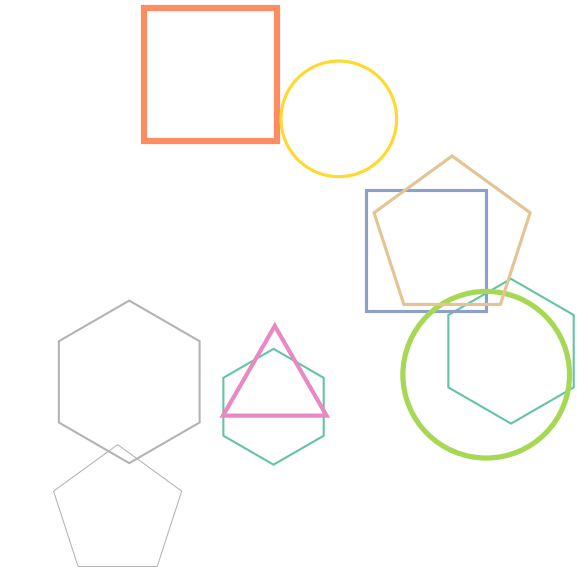[{"shape": "hexagon", "thickness": 1, "radius": 0.5, "center": [0.474, 0.295]}, {"shape": "hexagon", "thickness": 1, "radius": 0.63, "center": [0.885, 0.391]}, {"shape": "square", "thickness": 3, "radius": 0.58, "center": [0.365, 0.869]}, {"shape": "square", "thickness": 1.5, "radius": 0.52, "center": [0.737, 0.565]}, {"shape": "triangle", "thickness": 2, "radius": 0.52, "center": [0.476, 0.331]}, {"shape": "circle", "thickness": 2.5, "radius": 0.72, "center": [0.842, 0.35]}, {"shape": "circle", "thickness": 1.5, "radius": 0.5, "center": [0.587, 0.793]}, {"shape": "pentagon", "thickness": 1.5, "radius": 0.71, "center": [0.783, 0.587]}, {"shape": "pentagon", "thickness": 0.5, "radius": 0.58, "center": [0.204, 0.113]}, {"shape": "hexagon", "thickness": 1, "radius": 0.7, "center": [0.224, 0.338]}]